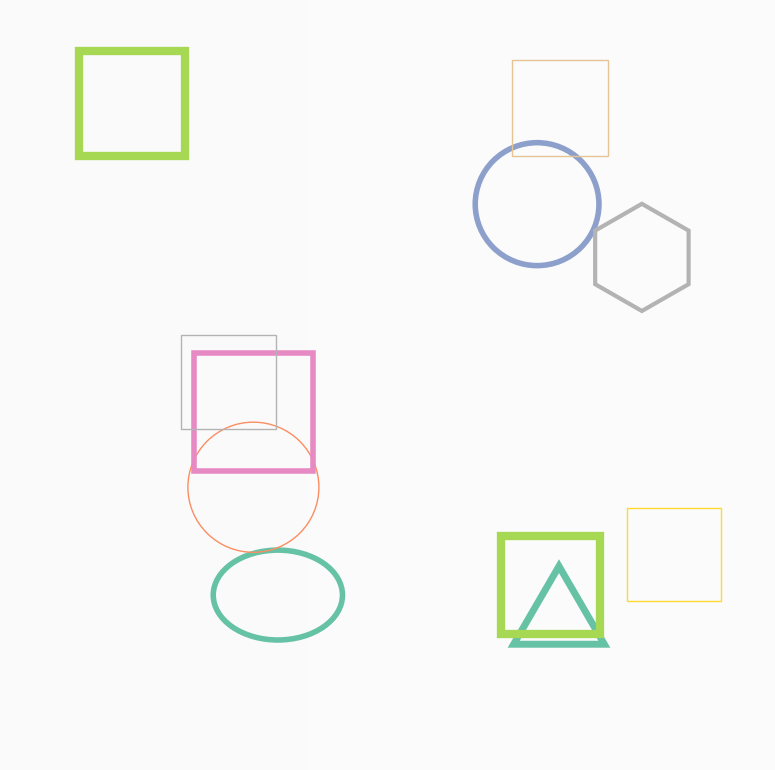[{"shape": "oval", "thickness": 2, "radius": 0.42, "center": [0.359, 0.227]}, {"shape": "triangle", "thickness": 2.5, "radius": 0.34, "center": [0.721, 0.197]}, {"shape": "circle", "thickness": 0.5, "radius": 0.42, "center": [0.327, 0.367]}, {"shape": "circle", "thickness": 2, "radius": 0.4, "center": [0.693, 0.735]}, {"shape": "square", "thickness": 2, "radius": 0.38, "center": [0.328, 0.465]}, {"shape": "square", "thickness": 3, "radius": 0.34, "center": [0.17, 0.866]}, {"shape": "square", "thickness": 3, "radius": 0.32, "center": [0.71, 0.241]}, {"shape": "square", "thickness": 0.5, "radius": 0.3, "center": [0.869, 0.28]}, {"shape": "square", "thickness": 0.5, "radius": 0.31, "center": [0.723, 0.859]}, {"shape": "hexagon", "thickness": 1.5, "radius": 0.35, "center": [0.828, 0.666]}, {"shape": "square", "thickness": 0.5, "radius": 0.31, "center": [0.295, 0.504]}]